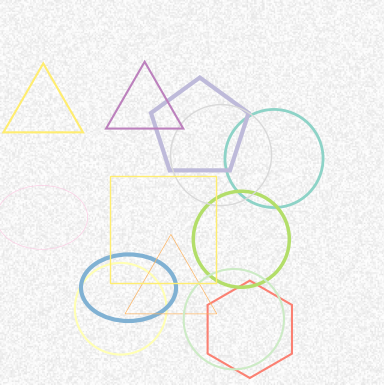[{"shape": "circle", "thickness": 2, "radius": 0.64, "center": [0.712, 0.588]}, {"shape": "circle", "thickness": 1.5, "radius": 0.6, "center": [0.313, 0.198]}, {"shape": "pentagon", "thickness": 3, "radius": 0.67, "center": [0.519, 0.665]}, {"shape": "hexagon", "thickness": 1.5, "radius": 0.63, "center": [0.649, 0.145]}, {"shape": "oval", "thickness": 3, "radius": 0.62, "center": [0.334, 0.253]}, {"shape": "triangle", "thickness": 0.5, "radius": 0.69, "center": [0.444, 0.254]}, {"shape": "circle", "thickness": 2.5, "radius": 0.62, "center": [0.627, 0.379]}, {"shape": "oval", "thickness": 0.5, "radius": 0.59, "center": [0.109, 0.435]}, {"shape": "circle", "thickness": 1, "radius": 0.66, "center": [0.574, 0.597]}, {"shape": "triangle", "thickness": 1.5, "radius": 0.58, "center": [0.376, 0.724]}, {"shape": "circle", "thickness": 1.5, "radius": 0.65, "center": [0.607, 0.171]}, {"shape": "triangle", "thickness": 1.5, "radius": 0.6, "center": [0.112, 0.716]}, {"shape": "square", "thickness": 1, "radius": 0.69, "center": [0.423, 0.404]}]